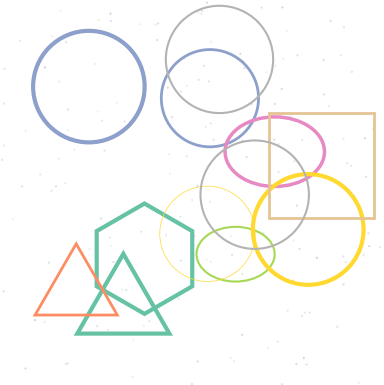[{"shape": "hexagon", "thickness": 3, "radius": 0.72, "center": [0.375, 0.328]}, {"shape": "triangle", "thickness": 3, "radius": 0.69, "center": [0.32, 0.203]}, {"shape": "triangle", "thickness": 2, "radius": 0.62, "center": [0.198, 0.243]}, {"shape": "circle", "thickness": 3, "radius": 0.72, "center": [0.231, 0.775]}, {"shape": "circle", "thickness": 2, "radius": 0.63, "center": [0.545, 0.745]}, {"shape": "oval", "thickness": 2.5, "radius": 0.65, "center": [0.714, 0.606]}, {"shape": "oval", "thickness": 1.5, "radius": 0.51, "center": [0.612, 0.34]}, {"shape": "circle", "thickness": 3, "radius": 0.72, "center": [0.801, 0.404]}, {"shape": "circle", "thickness": 0.5, "radius": 0.62, "center": [0.539, 0.393]}, {"shape": "square", "thickness": 2, "radius": 0.68, "center": [0.836, 0.571]}, {"shape": "circle", "thickness": 1.5, "radius": 0.7, "center": [0.662, 0.494]}, {"shape": "circle", "thickness": 1.5, "radius": 0.7, "center": [0.57, 0.846]}]